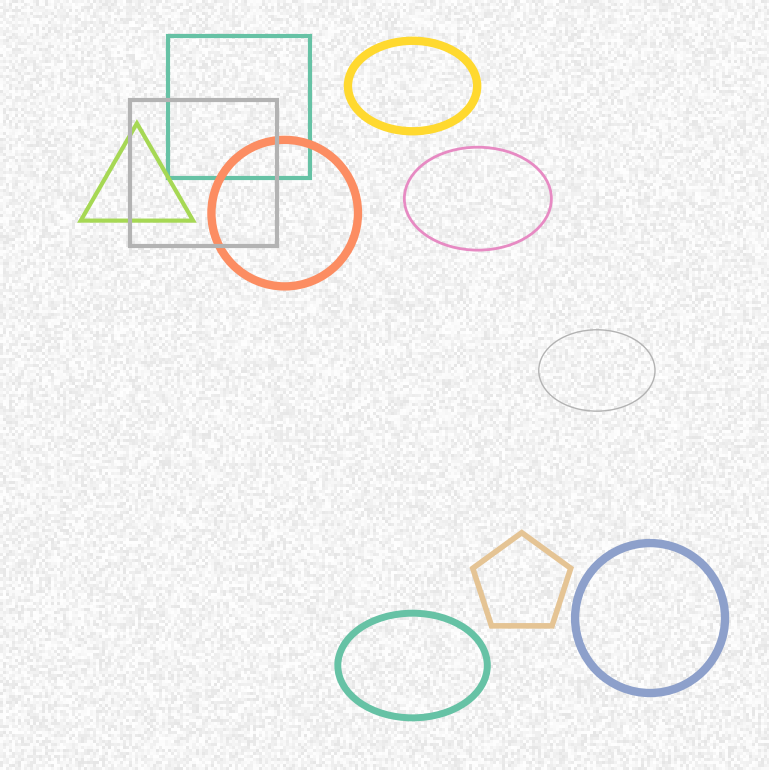[{"shape": "oval", "thickness": 2.5, "radius": 0.49, "center": [0.536, 0.136]}, {"shape": "square", "thickness": 1.5, "radius": 0.46, "center": [0.31, 0.861]}, {"shape": "circle", "thickness": 3, "radius": 0.48, "center": [0.37, 0.723]}, {"shape": "circle", "thickness": 3, "radius": 0.49, "center": [0.844, 0.197]}, {"shape": "oval", "thickness": 1, "radius": 0.48, "center": [0.621, 0.742]}, {"shape": "triangle", "thickness": 1.5, "radius": 0.42, "center": [0.178, 0.756]}, {"shape": "oval", "thickness": 3, "radius": 0.42, "center": [0.536, 0.888]}, {"shape": "pentagon", "thickness": 2, "radius": 0.33, "center": [0.678, 0.241]}, {"shape": "square", "thickness": 1.5, "radius": 0.48, "center": [0.264, 0.776]}, {"shape": "oval", "thickness": 0.5, "radius": 0.38, "center": [0.775, 0.519]}]